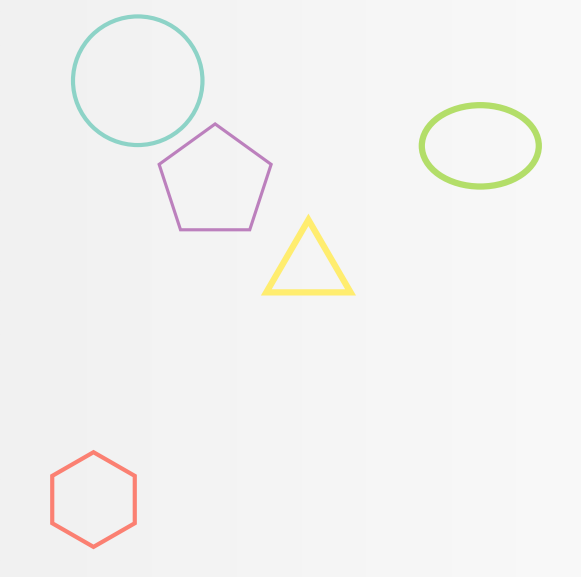[{"shape": "circle", "thickness": 2, "radius": 0.56, "center": [0.237, 0.859]}, {"shape": "hexagon", "thickness": 2, "radius": 0.41, "center": [0.161, 0.134]}, {"shape": "oval", "thickness": 3, "radius": 0.5, "center": [0.826, 0.747]}, {"shape": "pentagon", "thickness": 1.5, "radius": 0.51, "center": [0.37, 0.683]}, {"shape": "triangle", "thickness": 3, "radius": 0.42, "center": [0.531, 0.535]}]